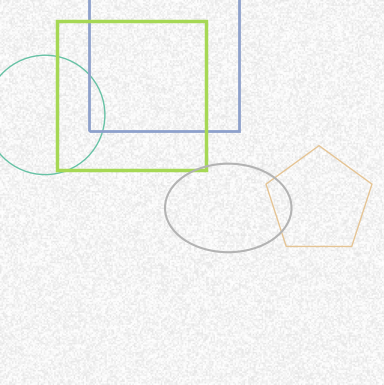[{"shape": "circle", "thickness": 1, "radius": 0.78, "center": [0.117, 0.702]}, {"shape": "square", "thickness": 2, "radius": 0.98, "center": [0.426, 0.854]}, {"shape": "square", "thickness": 2.5, "radius": 0.97, "center": [0.342, 0.751]}, {"shape": "pentagon", "thickness": 1, "radius": 0.72, "center": [0.829, 0.477]}, {"shape": "oval", "thickness": 1.5, "radius": 0.82, "center": [0.593, 0.46]}]